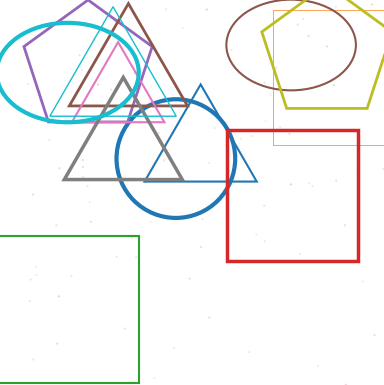[{"shape": "circle", "thickness": 3, "radius": 0.77, "center": [0.457, 0.588]}, {"shape": "triangle", "thickness": 1.5, "radius": 0.84, "center": [0.521, 0.612]}, {"shape": "square", "thickness": 0.5, "radius": 0.88, "center": [0.884, 0.798]}, {"shape": "square", "thickness": 1.5, "radius": 0.96, "center": [0.169, 0.196]}, {"shape": "square", "thickness": 2.5, "radius": 0.85, "center": [0.76, 0.492]}, {"shape": "pentagon", "thickness": 2, "radius": 0.88, "center": [0.229, 0.825]}, {"shape": "triangle", "thickness": 2, "radius": 0.89, "center": [0.333, 0.814]}, {"shape": "oval", "thickness": 1.5, "radius": 0.84, "center": [0.756, 0.883]}, {"shape": "triangle", "thickness": 1.5, "radius": 0.69, "center": [0.307, 0.752]}, {"shape": "triangle", "thickness": 2.5, "radius": 0.88, "center": [0.32, 0.622]}, {"shape": "pentagon", "thickness": 2, "radius": 0.89, "center": [0.849, 0.862]}, {"shape": "oval", "thickness": 3, "radius": 0.92, "center": [0.176, 0.812]}, {"shape": "triangle", "thickness": 1, "radius": 0.95, "center": [0.294, 0.793]}]